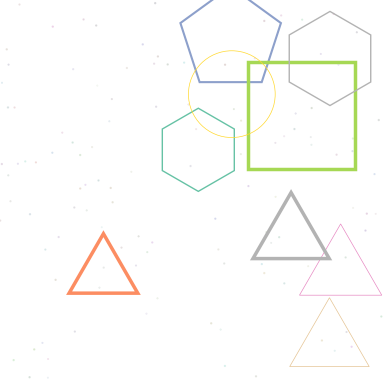[{"shape": "hexagon", "thickness": 1, "radius": 0.54, "center": [0.515, 0.611]}, {"shape": "triangle", "thickness": 2.5, "radius": 0.51, "center": [0.269, 0.29]}, {"shape": "pentagon", "thickness": 1.5, "radius": 0.69, "center": [0.599, 0.898]}, {"shape": "triangle", "thickness": 0.5, "radius": 0.62, "center": [0.885, 0.295]}, {"shape": "square", "thickness": 2.5, "radius": 0.69, "center": [0.784, 0.7]}, {"shape": "circle", "thickness": 0.5, "radius": 0.56, "center": [0.602, 0.755]}, {"shape": "triangle", "thickness": 0.5, "radius": 0.6, "center": [0.856, 0.107]}, {"shape": "triangle", "thickness": 2.5, "radius": 0.57, "center": [0.756, 0.386]}, {"shape": "hexagon", "thickness": 1, "radius": 0.61, "center": [0.857, 0.848]}]